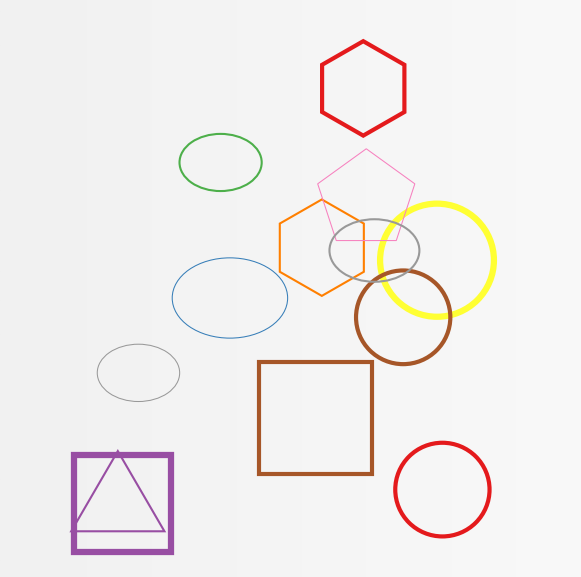[{"shape": "circle", "thickness": 2, "radius": 0.41, "center": [0.761, 0.151]}, {"shape": "hexagon", "thickness": 2, "radius": 0.41, "center": [0.625, 0.846]}, {"shape": "oval", "thickness": 0.5, "radius": 0.5, "center": [0.396, 0.483]}, {"shape": "oval", "thickness": 1, "radius": 0.35, "center": [0.38, 0.718]}, {"shape": "square", "thickness": 3, "radius": 0.42, "center": [0.211, 0.127]}, {"shape": "triangle", "thickness": 1, "radius": 0.46, "center": [0.203, 0.125]}, {"shape": "hexagon", "thickness": 1, "radius": 0.42, "center": [0.554, 0.57]}, {"shape": "circle", "thickness": 3, "radius": 0.49, "center": [0.752, 0.549]}, {"shape": "square", "thickness": 2, "radius": 0.49, "center": [0.543, 0.275]}, {"shape": "circle", "thickness": 2, "radius": 0.41, "center": [0.694, 0.45]}, {"shape": "pentagon", "thickness": 0.5, "radius": 0.44, "center": [0.63, 0.654]}, {"shape": "oval", "thickness": 1, "radius": 0.39, "center": [0.644, 0.565]}, {"shape": "oval", "thickness": 0.5, "radius": 0.35, "center": [0.238, 0.353]}]